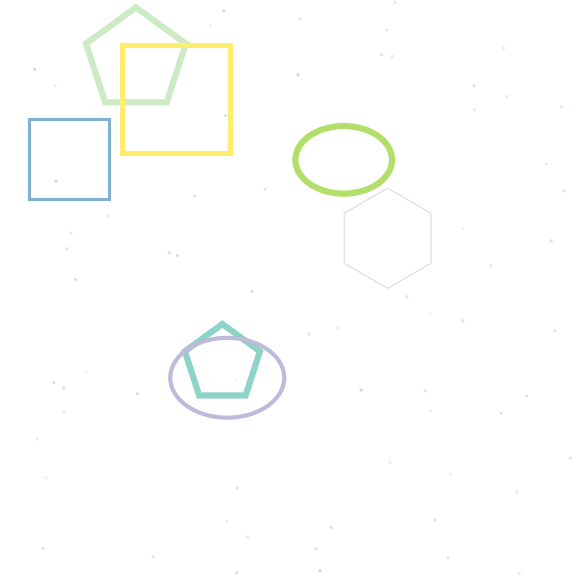[{"shape": "pentagon", "thickness": 3, "radius": 0.34, "center": [0.385, 0.37]}, {"shape": "oval", "thickness": 2, "radius": 0.49, "center": [0.394, 0.345]}, {"shape": "square", "thickness": 1.5, "radius": 0.35, "center": [0.12, 0.723]}, {"shape": "oval", "thickness": 3, "radius": 0.42, "center": [0.595, 0.722]}, {"shape": "hexagon", "thickness": 0.5, "radius": 0.43, "center": [0.671, 0.587]}, {"shape": "pentagon", "thickness": 3, "radius": 0.45, "center": [0.235, 0.896]}, {"shape": "square", "thickness": 2.5, "radius": 0.47, "center": [0.305, 0.827]}]